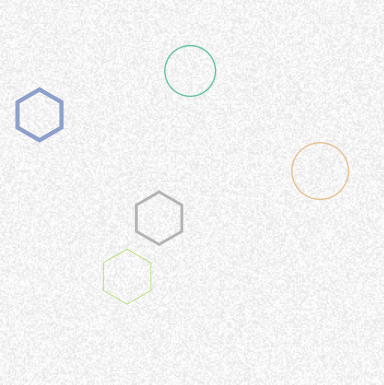[{"shape": "circle", "thickness": 1, "radius": 0.33, "center": [0.494, 0.816]}, {"shape": "hexagon", "thickness": 3, "radius": 0.33, "center": [0.103, 0.702]}, {"shape": "hexagon", "thickness": 0.5, "radius": 0.36, "center": [0.33, 0.281]}, {"shape": "circle", "thickness": 1, "radius": 0.37, "center": [0.832, 0.556]}, {"shape": "hexagon", "thickness": 2, "radius": 0.34, "center": [0.413, 0.433]}]